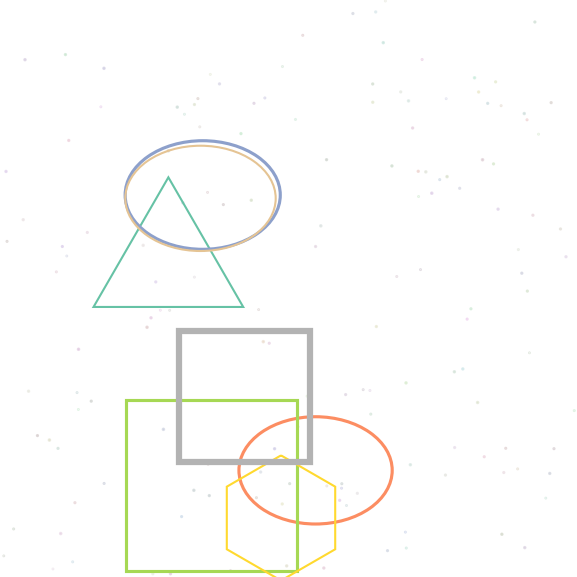[{"shape": "triangle", "thickness": 1, "radius": 0.75, "center": [0.292, 0.542]}, {"shape": "oval", "thickness": 1.5, "radius": 0.66, "center": [0.546, 0.185]}, {"shape": "oval", "thickness": 1.5, "radius": 0.67, "center": [0.351, 0.661]}, {"shape": "square", "thickness": 1.5, "radius": 0.74, "center": [0.367, 0.159]}, {"shape": "hexagon", "thickness": 1, "radius": 0.54, "center": [0.487, 0.102]}, {"shape": "oval", "thickness": 1, "radius": 0.65, "center": [0.347, 0.656]}, {"shape": "square", "thickness": 3, "radius": 0.57, "center": [0.423, 0.313]}]